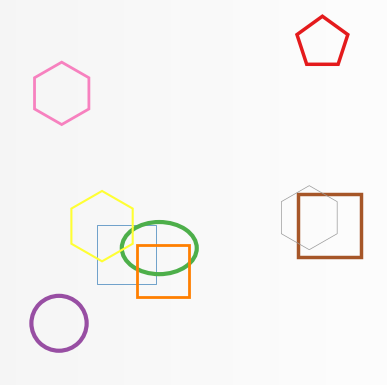[{"shape": "pentagon", "thickness": 2.5, "radius": 0.34, "center": [0.832, 0.889]}, {"shape": "square", "thickness": 0.5, "radius": 0.38, "center": [0.327, 0.338]}, {"shape": "oval", "thickness": 3, "radius": 0.48, "center": [0.411, 0.356]}, {"shape": "circle", "thickness": 3, "radius": 0.36, "center": [0.152, 0.16]}, {"shape": "square", "thickness": 2, "radius": 0.34, "center": [0.42, 0.296]}, {"shape": "hexagon", "thickness": 1.5, "radius": 0.46, "center": [0.263, 0.413]}, {"shape": "square", "thickness": 2.5, "radius": 0.41, "center": [0.85, 0.415]}, {"shape": "hexagon", "thickness": 2, "radius": 0.41, "center": [0.159, 0.758]}, {"shape": "hexagon", "thickness": 0.5, "radius": 0.42, "center": [0.798, 0.435]}]